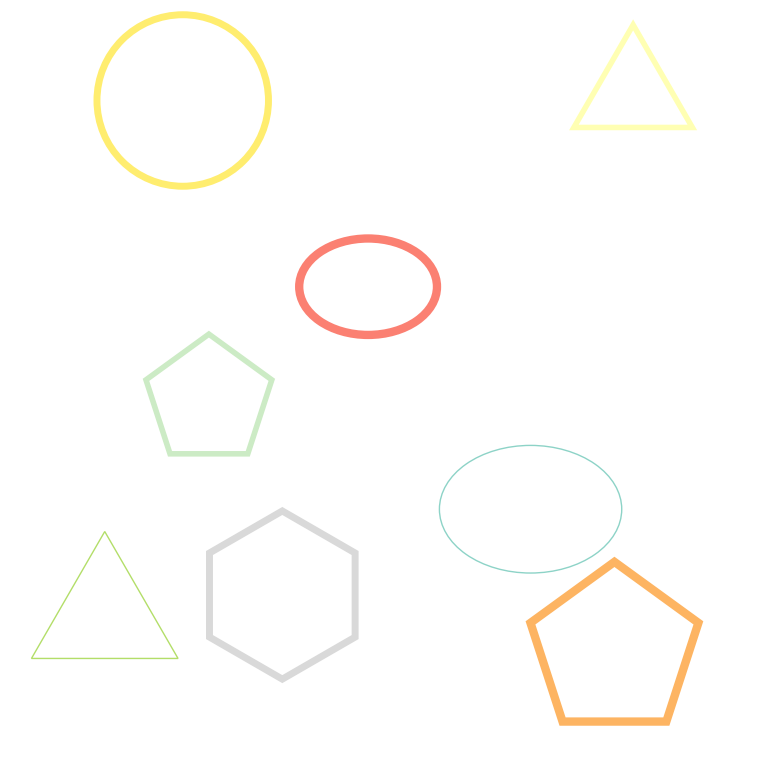[{"shape": "oval", "thickness": 0.5, "radius": 0.59, "center": [0.689, 0.339]}, {"shape": "triangle", "thickness": 2, "radius": 0.44, "center": [0.822, 0.879]}, {"shape": "oval", "thickness": 3, "radius": 0.45, "center": [0.478, 0.628]}, {"shape": "pentagon", "thickness": 3, "radius": 0.57, "center": [0.798, 0.156]}, {"shape": "triangle", "thickness": 0.5, "radius": 0.55, "center": [0.136, 0.2]}, {"shape": "hexagon", "thickness": 2.5, "radius": 0.55, "center": [0.367, 0.227]}, {"shape": "pentagon", "thickness": 2, "radius": 0.43, "center": [0.271, 0.48]}, {"shape": "circle", "thickness": 2.5, "radius": 0.56, "center": [0.237, 0.869]}]